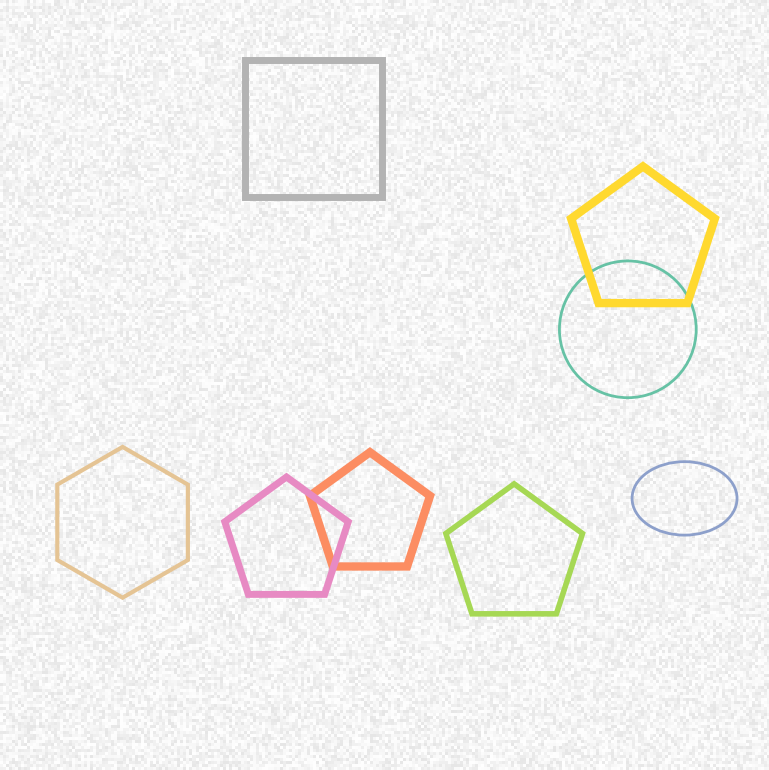[{"shape": "circle", "thickness": 1, "radius": 0.44, "center": [0.815, 0.572]}, {"shape": "pentagon", "thickness": 3, "radius": 0.41, "center": [0.48, 0.331]}, {"shape": "oval", "thickness": 1, "radius": 0.34, "center": [0.889, 0.353]}, {"shape": "pentagon", "thickness": 2.5, "radius": 0.42, "center": [0.372, 0.296]}, {"shape": "pentagon", "thickness": 2, "radius": 0.47, "center": [0.668, 0.278]}, {"shape": "pentagon", "thickness": 3, "radius": 0.49, "center": [0.835, 0.686]}, {"shape": "hexagon", "thickness": 1.5, "radius": 0.49, "center": [0.159, 0.322]}, {"shape": "square", "thickness": 2.5, "radius": 0.45, "center": [0.407, 0.833]}]